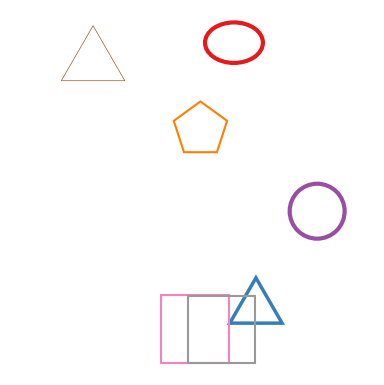[{"shape": "oval", "thickness": 3, "radius": 0.38, "center": [0.608, 0.889]}, {"shape": "triangle", "thickness": 2.5, "radius": 0.39, "center": [0.665, 0.2]}, {"shape": "circle", "thickness": 3, "radius": 0.36, "center": [0.824, 0.451]}, {"shape": "pentagon", "thickness": 1.5, "radius": 0.36, "center": [0.521, 0.664]}, {"shape": "triangle", "thickness": 0.5, "radius": 0.48, "center": [0.242, 0.838]}, {"shape": "square", "thickness": 1.5, "radius": 0.44, "center": [0.507, 0.145]}, {"shape": "square", "thickness": 1.5, "radius": 0.43, "center": [0.575, 0.145]}]